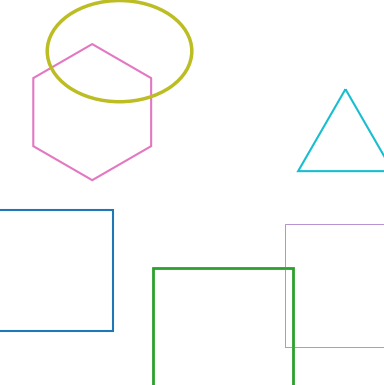[{"shape": "square", "thickness": 1.5, "radius": 0.79, "center": [0.136, 0.298]}, {"shape": "square", "thickness": 2, "radius": 0.91, "center": [0.578, 0.121]}, {"shape": "square", "thickness": 0.5, "radius": 0.8, "center": [0.898, 0.258]}, {"shape": "hexagon", "thickness": 1.5, "radius": 0.88, "center": [0.24, 0.709]}, {"shape": "oval", "thickness": 2.5, "radius": 0.94, "center": [0.31, 0.867]}, {"shape": "triangle", "thickness": 1.5, "radius": 0.71, "center": [0.897, 0.626]}]